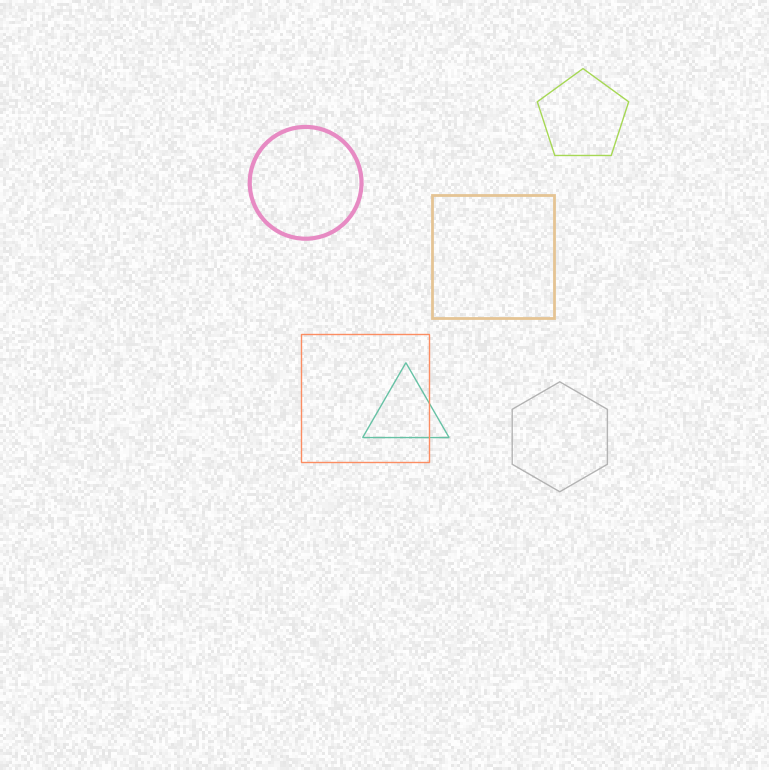[{"shape": "triangle", "thickness": 0.5, "radius": 0.32, "center": [0.527, 0.464]}, {"shape": "square", "thickness": 0.5, "radius": 0.41, "center": [0.475, 0.483]}, {"shape": "circle", "thickness": 1.5, "radius": 0.36, "center": [0.397, 0.763]}, {"shape": "pentagon", "thickness": 0.5, "radius": 0.31, "center": [0.757, 0.849]}, {"shape": "square", "thickness": 1, "radius": 0.4, "center": [0.64, 0.667]}, {"shape": "hexagon", "thickness": 0.5, "radius": 0.36, "center": [0.727, 0.433]}]